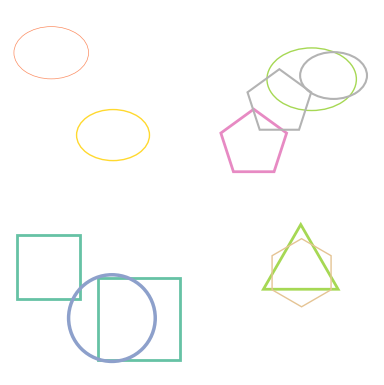[{"shape": "square", "thickness": 2, "radius": 0.41, "center": [0.126, 0.307]}, {"shape": "square", "thickness": 2, "radius": 0.53, "center": [0.362, 0.171]}, {"shape": "oval", "thickness": 0.5, "radius": 0.48, "center": [0.133, 0.863]}, {"shape": "circle", "thickness": 2.5, "radius": 0.56, "center": [0.291, 0.174]}, {"shape": "pentagon", "thickness": 2, "radius": 0.45, "center": [0.659, 0.627]}, {"shape": "triangle", "thickness": 2, "radius": 0.56, "center": [0.781, 0.305]}, {"shape": "oval", "thickness": 1, "radius": 0.58, "center": [0.81, 0.794]}, {"shape": "oval", "thickness": 1, "radius": 0.47, "center": [0.294, 0.649]}, {"shape": "hexagon", "thickness": 1, "radius": 0.44, "center": [0.783, 0.292]}, {"shape": "oval", "thickness": 1.5, "radius": 0.43, "center": [0.866, 0.804]}, {"shape": "pentagon", "thickness": 1.5, "radius": 0.43, "center": [0.726, 0.733]}]